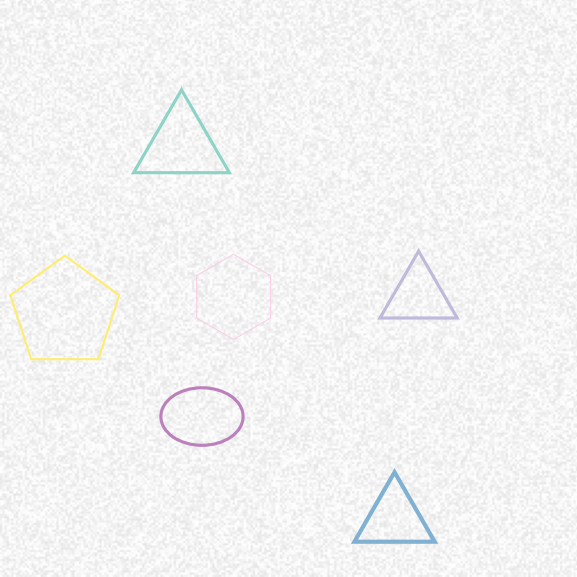[{"shape": "triangle", "thickness": 1.5, "radius": 0.48, "center": [0.314, 0.748]}, {"shape": "triangle", "thickness": 1.5, "radius": 0.39, "center": [0.725, 0.487]}, {"shape": "triangle", "thickness": 2, "radius": 0.4, "center": [0.683, 0.101]}, {"shape": "hexagon", "thickness": 0.5, "radius": 0.37, "center": [0.404, 0.485]}, {"shape": "oval", "thickness": 1.5, "radius": 0.36, "center": [0.35, 0.278]}, {"shape": "pentagon", "thickness": 1, "radius": 0.5, "center": [0.112, 0.457]}]